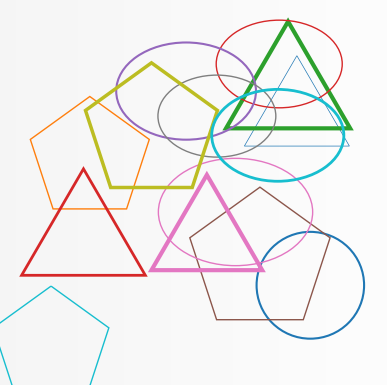[{"shape": "circle", "thickness": 1.5, "radius": 0.69, "center": [0.801, 0.259]}, {"shape": "triangle", "thickness": 0.5, "radius": 0.78, "center": [0.766, 0.699]}, {"shape": "pentagon", "thickness": 1, "radius": 0.81, "center": [0.232, 0.588]}, {"shape": "triangle", "thickness": 3, "radius": 0.92, "center": [0.743, 0.759]}, {"shape": "oval", "thickness": 1, "radius": 0.81, "center": [0.721, 0.834]}, {"shape": "triangle", "thickness": 2, "radius": 0.92, "center": [0.215, 0.377]}, {"shape": "oval", "thickness": 1.5, "radius": 0.9, "center": [0.48, 0.763]}, {"shape": "pentagon", "thickness": 1, "radius": 0.95, "center": [0.671, 0.324]}, {"shape": "oval", "thickness": 1, "radius": 1.0, "center": [0.608, 0.449]}, {"shape": "triangle", "thickness": 3, "radius": 0.82, "center": [0.534, 0.381]}, {"shape": "oval", "thickness": 1, "radius": 0.76, "center": [0.56, 0.698]}, {"shape": "pentagon", "thickness": 2.5, "radius": 0.89, "center": [0.391, 0.658]}, {"shape": "oval", "thickness": 2, "radius": 0.85, "center": [0.717, 0.649]}, {"shape": "pentagon", "thickness": 1, "radius": 0.78, "center": [0.132, 0.1]}]